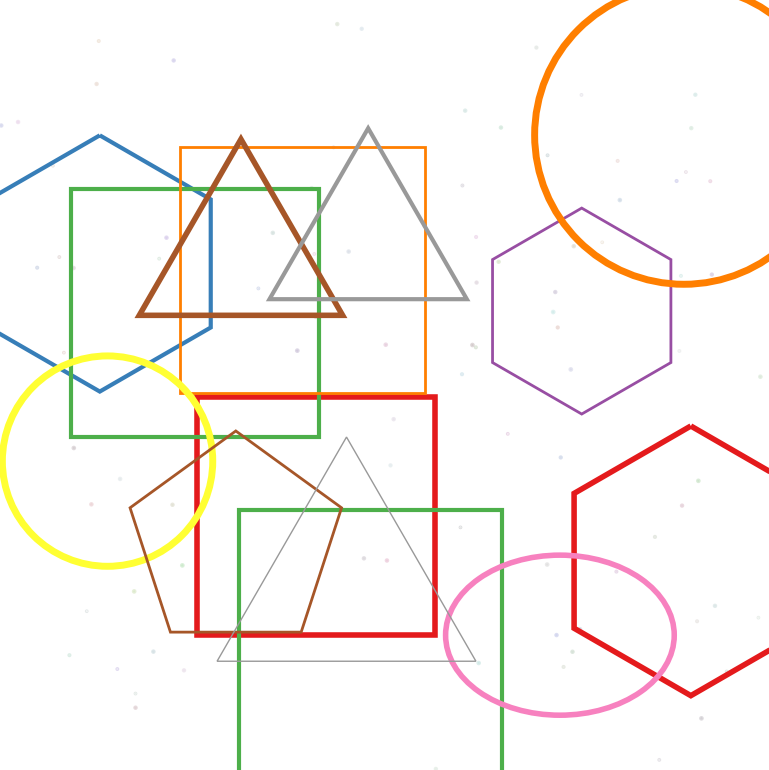[{"shape": "square", "thickness": 2, "radius": 0.77, "center": [0.41, 0.33]}, {"shape": "hexagon", "thickness": 2, "radius": 0.88, "center": [0.897, 0.272]}, {"shape": "hexagon", "thickness": 1.5, "radius": 0.83, "center": [0.13, 0.658]}, {"shape": "square", "thickness": 1.5, "radius": 0.81, "center": [0.253, 0.594]}, {"shape": "square", "thickness": 1.5, "radius": 0.86, "center": [0.481, 0.167]}, {"shape": "hexagon", "thickness": 1, "radius": 0.67, "center": [0.755, 0.596]}, {"shape": "circle", "thickness": 2.5, "radius": 0.97, "center": [0.888, 0.825]}, {"shape": "square", "thickness": 1, "radius": 0.8, "center": [0.393, 0.649]}, {"shape": "circle", "thickness": 2.5, "radius": 0.68, "center": [0.14, 0.401]}, {"shape": "triangle", "thickness": 2, "radius": 0.76, "center": [0.313, 0.667]}, {"shape": "pentagon", "thickness": 1, "radius": 0.72, "center": [0.306, 0.296]}, {"shape": "oval", "thickness": 2, "radius": 0.74, "center": [0.727, 0.175]}, {"shape": "triangle", "thickness": 0.5, "radius": 0.97, "center": [0.45, 0.238]}, {"shape": "triangle", "thickness": 1.5, "radius": 0.74, "center": [0.478, 0.685]}]